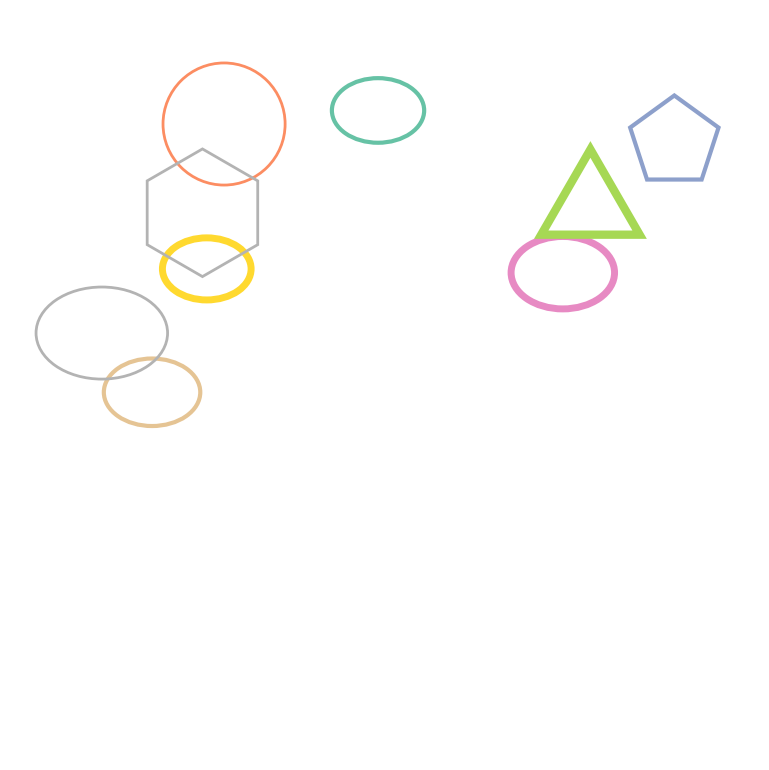[{"shape": "oval", "thickness": 1.5, "radius": 0.3, "center": [0.491, 0.857]}, {"shape": "circle", "thickness": 1, "radius": 0.4, "center": [0.291, 0.839]}, {"shape": "pentagon", "thickness": 1.5, "radius": 0.3, "center": [0.876, 0.816]}, {"shape": "oval", "thickness": 2.5, "radius": 0.34, "center": [0.731, 0.646]}, {"shape": "triangle", "thickness": 3, "radius": 0.37, "center": [0.767, 0.732]}, {"shape": "oval", "thickness": 2.5, "radius": 0.29, "center": [0.269, 0.651]}, {"shape": "oval", "thickness": 1.5, "radius": 0.31, "center": [0.197, 0.491]}, {"shape": "hexagon", "thickness": 1, "radius": 0.41, "center": [0.263, 0.724]}, {"shape": "oval", "thickness": 1, "radius": 0.43, "center": [0.132, 0.567]}]